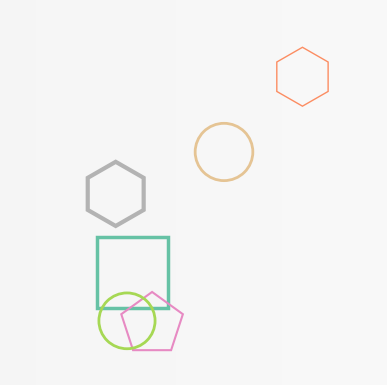[{"shape": "square", "thickness": 2.5, "radius": 0.46, "center": [0.341, 0.292]}, {"shape": "hexagon", "thickness": 1, "radius": 0.38, "center": [0.781, 0.801]}, {"shape": "pentagon", "thickness": 1.5, "radius": 0.42, "center": [0.392, 0.158]}, {"shape": "circle", "thickness": 2, "radius": 0.36, "center": [0.328, 0.167]}, {"shape": "circle", "thickness": 2, "radius": 0.37, "center": [0.578, 0.605]}, {"shape": "hexagon", "thickness": 3, "radius": 0.42, "center": [0.299, 0.496]}]